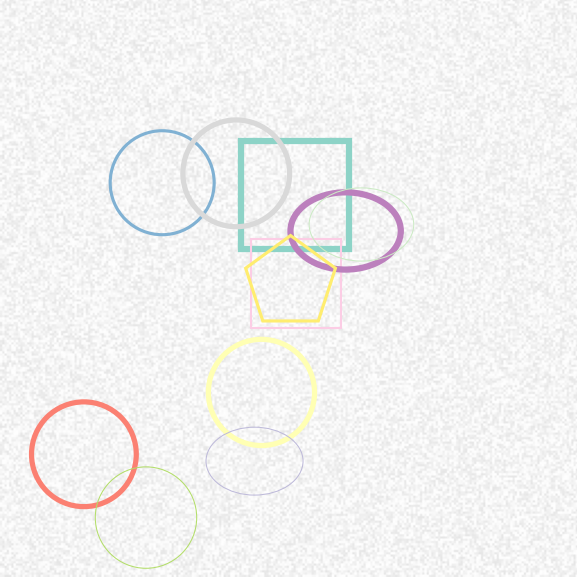[{"shape": "square", "thickness": 3, "radius": 0.47, "center": [0.511, 0.662]}, {"shape": "circle", "thickness": 2.5, "radius": 0.46, "center": [0.453, 0.32]}, {"shape": "oval", "thickness": 0.5, "radius": 0.42, "center": [0.441, 0.201]}, {"shape": "circle", "thickness": 2.5, "radius": 0.45, "center": [0.145, 0.213]}, {"shape": "circle", "thickness": 1.5, "radius": 0.45, "center": [0.281, 0.683]}, {"shape": "circle", "thickness": 0.5, "radius": 0.44, "center": [0.253, 0.103]}, {"shape": "square", "thickness": 1, "radius": 0.39, "center": [0.512, 0.508]}, {"shape": "circle", "thickness": 2.5, "radius": 0.46, "center": [0.409, 0.699]}, {"shape": "oval", "thickness": 3, "radius": 0.48, "center": [0.598, 0.599]}, {"shape": "oval", "thickness": 0.5, "radius": 0.45, "center": [0.626, 0.61]}, {"shape": "pentagon", "thickness": 1.5, "radius": 0.41, "center": [0.503, 0.509]}]